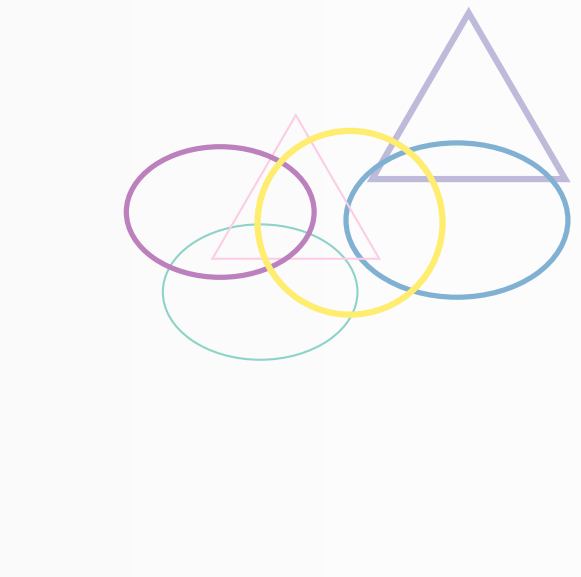[{"shape": "oval", "thickness": 1, "radius": 0.84, "center": [0.448, 0.493]}, {"shape": "triangle", "thickness": 3, "radius": 0.96, "center": [0.806, 0.785]}, {"shape": "oval", "thickness": 2.5, "radius": 0.95, "center": [0.786, 0.618]}, {"shape": "triangle", "thickness": 1, "radius": 0.83, "center": [0.509, 0.634]}, {"shape": "oval", "thickness": 2.5, "radius": 0.81, "center": [0.379, 0.632]}, {"shape": "circle", "thickness": 3, "radius": 0.8, "center": [0.602, 0.613]}]